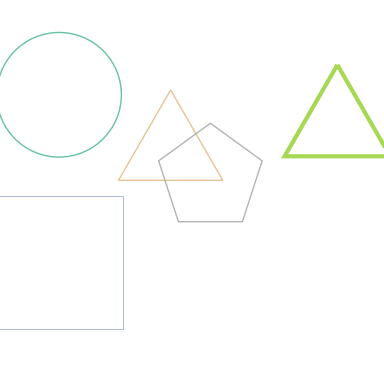[{"shape": "circle", "thickness": 1, "radius": 0.81, "center": [0.153, 0.754]}, {"shape": "square", "thickness": 0.5, "radius": 0.86, "center": [0.148, 0.318]}, {"shape": "triangle", "thickness": 3, "radius": 0.79, "center": [0.876, 0.673]}, {"shape": "triangle", "thickness": 1, "radius": 0.78, "center": [0.443, 0.61]}, {"shape": "pentagon", "thickness": 1, "radius": 0.71, "center": [0.547, 0.539]}]